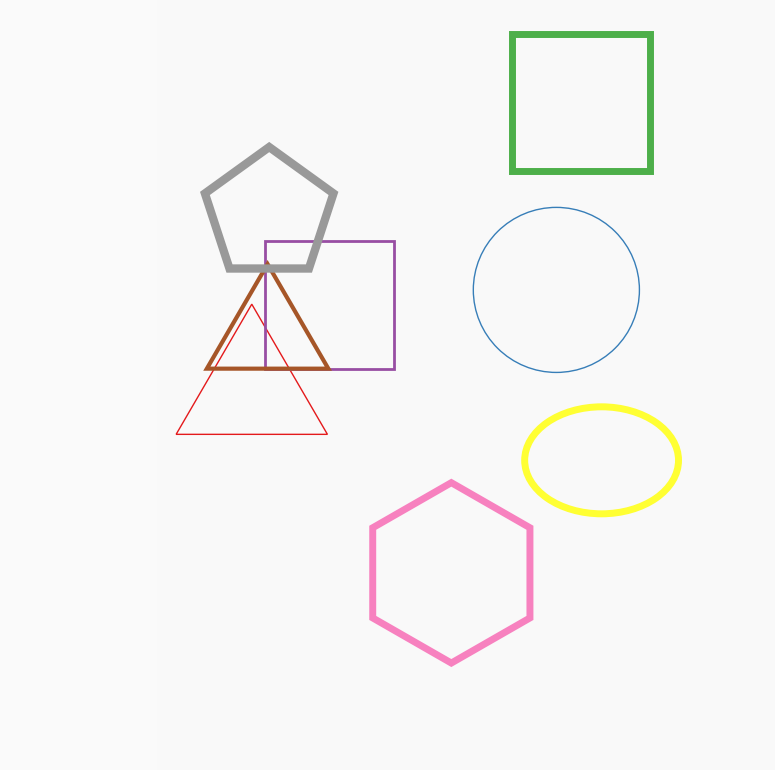[{"shape": "triangle", "thickness": 0.5, "radius": 0.56, "center": [0.325, 0.492]}, {"shape": "circle", "thickness": 0.5, "radius": 0.54, "center": [0.718, 0.623]}, {"shape": "square", "thickness": 2.5, "radius": 0.44, "center": [0.749, 0.867]}, {"shape": "square", "thickness": 1, "radius": 0.42, "center": [0.425, 0.604]}, {"shape": "oval", "thickness": 2.5, "radius": 0.5, "center": [0.776, 0.402]}, {"shape": "triangle", "thickness": 1.5, "radius": 0.45, "center": [0.345, 0.566]}, {"shape": "hexagon", "thickness": 2.5, "radius": 0.59, "center": [0.582, 0.256]}, {"shape": "pentagon", "thickness": 3, "radius": 0.44, "center": [0.347, 0.722]}]